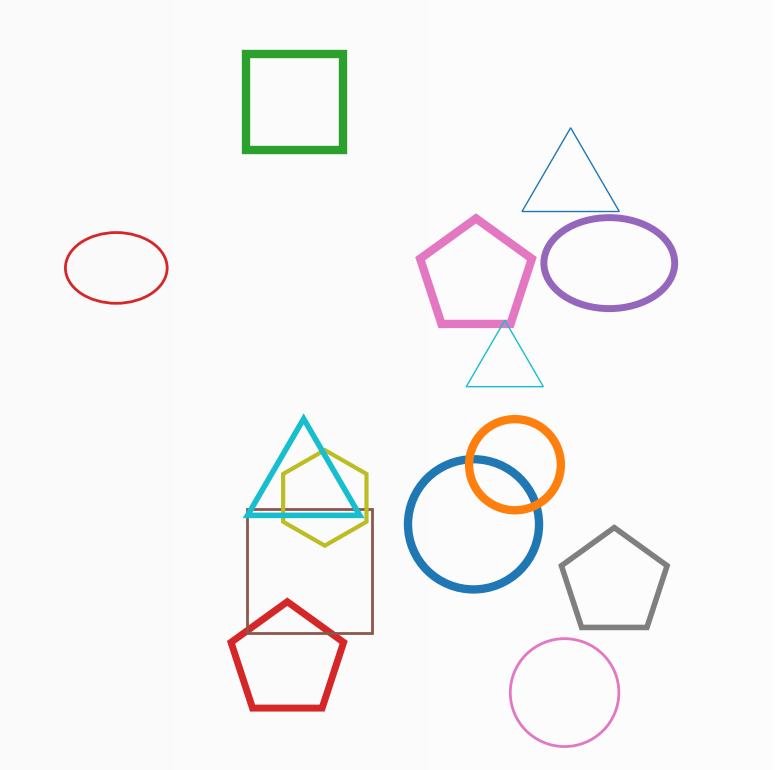[{"shape": "triangle", "thickness": 0.5, "radius": 0.36, "center": [0.736, 0.762]}, {"shape": "circle", "thickness": 3, "radius": 0.42, "center": [0.611, 0.319]}, {"shape": "circle", "thickness": 3, "radius": 0.3, "center": [0.664, 0.397]}, {"shape": "square", "thickness": 3, "radius": 0.31, "center": [0.38, 0.867]}, {"shape": "oval", "thickness": 1, "radius": 0.33, "center": [0.15, 0.652]}, {"shape": "pentagon", "thickness": 2.5, "radius": 0.38, "center": [0.371, 0.142]}, {"shape": "oval", "thickness": 2.5, "radius": 0.42, "center": [0.786, 0.658]}, {"shape": "square", "thickness": 1, "radius": 0.4, "center": [0.4, 0.258]}, {"shape": "pentagon", "thickness": 3, "radius": 0.38, "center": [0.614, 0.641]}, {"shape": "circle", "thickness": 1, "radius": 0.35, "center": [0.728, 0.101]}, {"shape": "pentagon", "thickness": 2, "radius": 0.36, "center": [0.793, 0.243]}, {"shape": "hexagon", "thickness": 1.5, "radius": 0.31, "center": [0.419, 0.353]}, {"shape": "triangle", "thickness": 2, "radius": 0.42, "center": [0.392, 0.372]}, {"shape": "triangle", "thickness": 0.5, "radius": 0.29, "center": [0.651, 0.527]}]